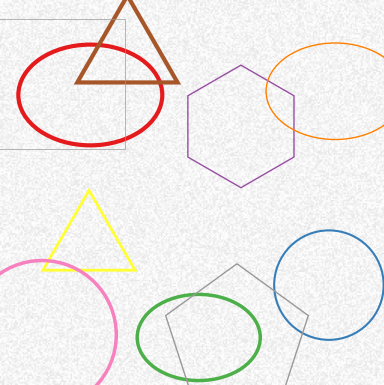[{"shape": "oval", "thickness": 3, "radius": 0.93, "center": [0.235, 0.753]}, {"shape": "circle", "thickness": 1.5, "radius": 0.71, "center": [0.854, 0.259]}, {"shape": "oval", "thickness": 2.5, "radius": 0.8, "center": [0.516, 0.123]}, {"shape": "hexagon", "thickness": 1, "radius": 0.8, "center": [0.626, 0.672]}, {"shape": "oval", "thickness": 1, "radius": 0.9, "center": [0.87, 0.763]}, {"shape": "triangle", "thickness": 2, "radius": 0.69, "center": [0.231, 0.367]}, {"shape": "triangle", "thickness": 3, "radius": 0.75, "center": [0.331, 0.861]}, {"shape": "circle", "thickness": 2.5, "radius": 0.96, "center": [0.109, 0.13]}, {"shape": "pentagon", "thickness": 1, "radius": 0.97, "center": [0.616, 0.12]}, {"shape": "square", "thickness": 0.5, "radius": 0.84, "center": [0.156, 0.783]}]